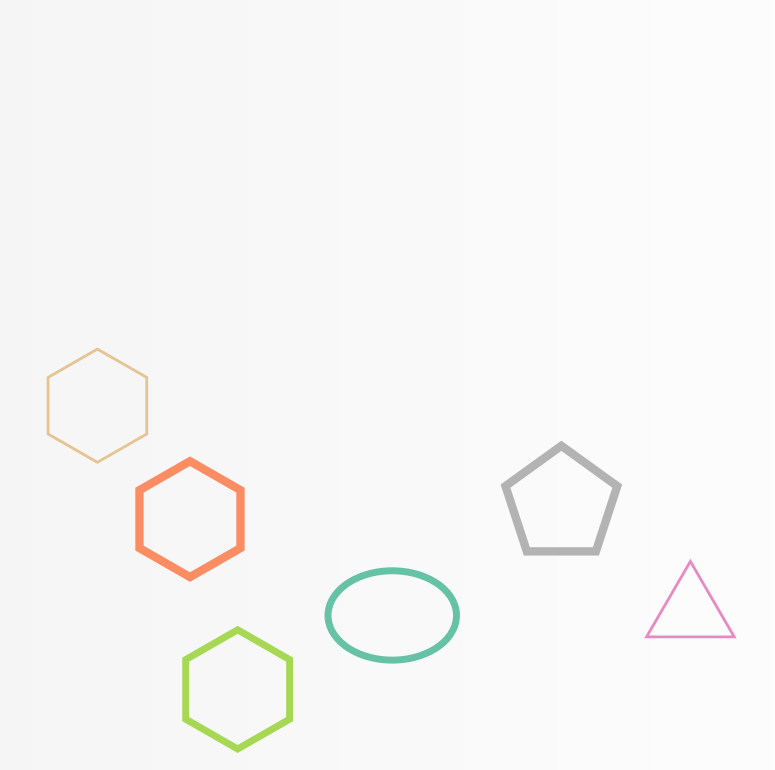[{"shape": "oval", "thickness": 2.5, "radius": 0.41, "center": [0.506, 0.201]}, {"shape": "hexagon", "thickness": 3, "radius": 0.38, "center": [0.245, 0.326]}, {"shape": "triangle", "thickness": 1, "radius": 0.33, "center": [0.891, 0.206]}, {"shape": "hexagon", "thickness": 2.5, "radius": 0.39, "center": [0.307, 0.105]}, {"shape": "hexagon", "thickness": 1, "radius": 0.37, "center": [0.126, 0.473]}, {"shape": "pentagon", "thickness": 3, "radius": 0.38, "center": [0.724, 0.345]}]